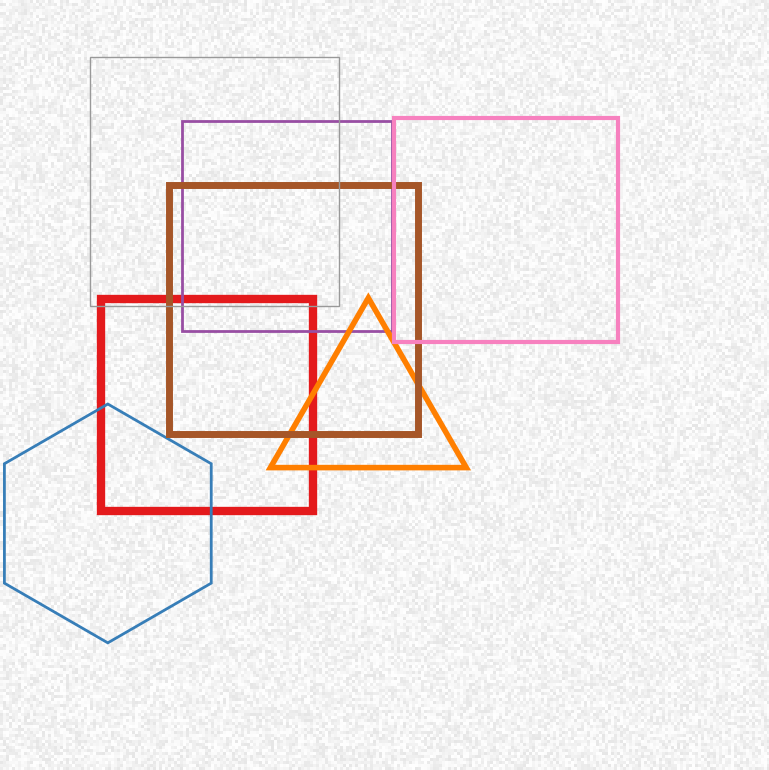[{"shape": "square", "thickness": 3, "radius": 0.69, "center": [0.269, 0.474]}, {"shape": "hexagon", "thickness": 1, "radius": 0.78, "center": [0.14, 0.32]}, {"shape": "square", "thickness": 1, "radius": 0.68, "center": [0.372, 0.706]}, {"shape": "triangle", "thickness": 2, "radius": 0.73, "center": [0.478, 0.466]}, {"shape": "square", "thickness": 2.5, "radius": 0.81, "center": [0.382, 0.599]}, {"shape": "square", "thickness": 1.5, "radius": 0.73, "center": [0.657, 0.701]}, {"shape": "square", "thickness": 0.5, "radius": 0.81, "center": [0.278, 0.764]}]